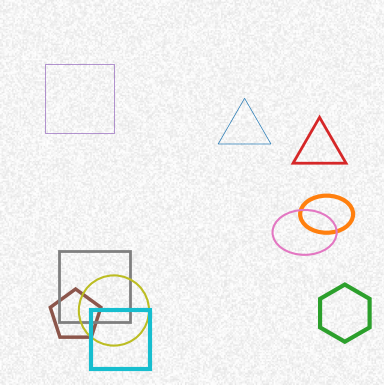[{"shape": "triangle", "thickness": 0.5, "radius": 0.4, "center": [0.635, 0.666]}, {"shape": "oval", "thickness": 3, "radius": 0.34, "center": [0.848, 0.444]}, {"shape": "hexagon", "thickness": 3, "radius": 0.37, "center": [0.896, 0.187]}, {"shape": "triangle", "thickness": 2, "radius": 0.4, "center": [0.83, 0.616]}, {"shape": "square", "thickness": 0.5, "radius": 0.45, "center": [0.207, 0.745]}, {"shape": "pentagon", "thickness": 2.5, "radius": 0.35, "center": [0.196, 0.18]}, {"shape": "oval", "thickness": 1.5, "radius": 0.42, "center": [0.791, 0.396]}, {"shape": "square", "thickness": 2, "radius": 0.47, "center": [0.245, 0.256]}, {"shape": "circle", "thickness": 1.5, "radius": 0.46, "center": [0.296, 0.194]}, {"shape": "square", "thickness": 3, "radius": 0.38, "center": [0.312, 0.118]}]